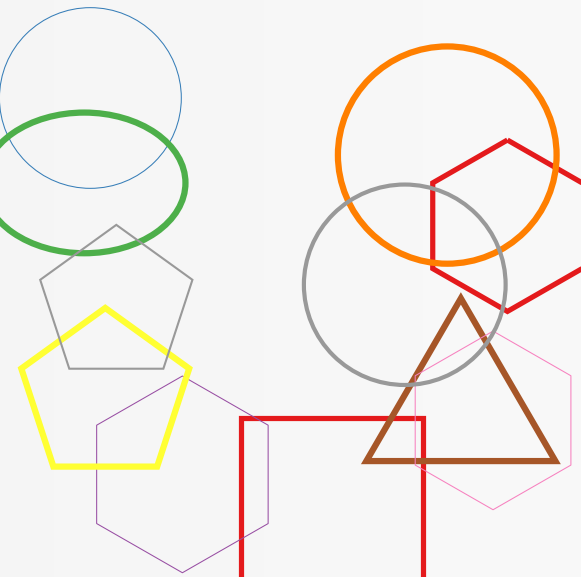[{"shape": "hexagon", "thickness": 2.5, "radius": 0.74, "center": [0.873, 0.608]}, {"shape": "square", "thickness": 2.5, "radius": 0.78, "center": [0.571, 0.118]}, {"shape": "circle", "thickness": 0.5, "radius": 0.78, "center": [0.155, 0.829]}, {"shape": "oval", "thickness": 3, "radius": 0.87, "center": [0.145, 0.682]}, {"shape": "hexagon", "thickness": 0.5, "radius": 0.85, "center": [0.314, 0.178]}, {"shape": "circle", "thickness": 3, "radius": 0.94, "center": [0.769, 0.731]}, {"shape": "pentagon", "thickness": 3, "radius": 0.76, "center": [0.181, 0.314]}, {"shape": "triangle", "thickness": 3, "radius": 0.94, "center": [0.793, 0.295]}, {"shape": "hexagon", "thickness": 0.5, "radius": 0.77, "center": [0.848, 0.271]}, {"shape": "circle", "thickness": 2, "radius": 0.87, "center": [0.696, 0.506]}, {"shape": "pentagon", "thickness": 1, "radius": 0.69, "center": [0.2, 0.472]}]